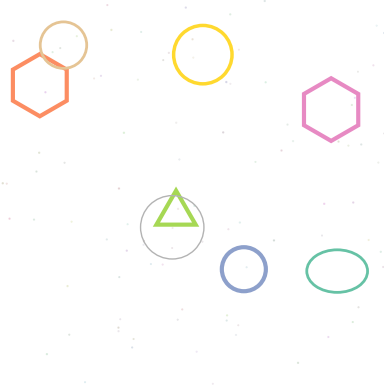[{"shape": "oval", "thickness": 2, "radius": 0.39, "center": [0.876, 0.296]}, {"shape": "hexagon", "thickness": 3, "radius": 0.4, "center": [0.103, 0.779]}, {"shape": "circle", "thickness": 3, "radius": 0.29, "center": [0.633, 0.301]}, {"shape": "hexagon", "thickness": 3, "radius": 0.41, "center": [0.86, 0.715]}, {"shape": "triangle", "thickness": 3, "radius": 0.29, "center": [0.457, 0.446]}, {"shape": "circle", "thickness": 2.5, "radius": 0.38, "center": [0.527, 0.858]}, {"shape": "circle", "thickness": 2, "radius": 0.3, "center": [0.165, 0.883]}, {"shape": "circle", "thickness": 1, "radius": 0.41, "center": [0.447, 0.41]}]